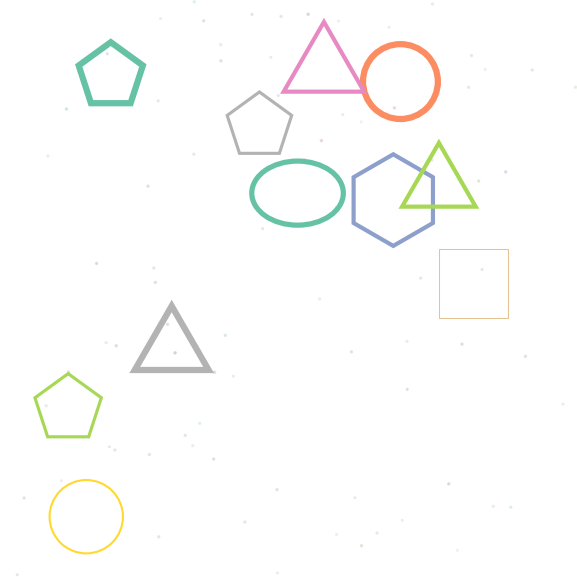[{"shape": "pentagon", "thickness": 3, "radius": 0.29, "center": [0.192, 0.868]}, {"shape": "oval", "thickness": 2.5, "radius": 0.4, "center": [0.515, 0.665]}, {"shape": "circle", "thickness": 3, "radius": 0.32, "center": [0.693, 0.858]}, {"shape": "hexagon", "thickness": 2, "radius": 0.4, "center": [0.681, 0.653]}, {"shape": "triangle", "thickness": 2, "radius": 0.4, "center": [0.561, 0.881]}, {"shape": "triangle", "thickness": 2, "radius": 0.37, "center": [0.76, 0.678]}, {"shape": "pentagon", "thickness": 1.5, "radius": 0.3, "center": [0.118, 0.292]}, {"shape": "circle", "thickness": 1, "radius": 0.32, "center": [0.149, 0.104]}, {"shape": "square", "thickness": 0.5, "radius": 0.3, "center": [0.821, 0.509]}, {"shape": "triangle", "thickness": 3, "radius": 0.37, "center": [0.297, 0.395]}, {"shape": "pentagon", "thickness": 1.5, "radius": 0.29, "center": [0.449, 0.781]}]